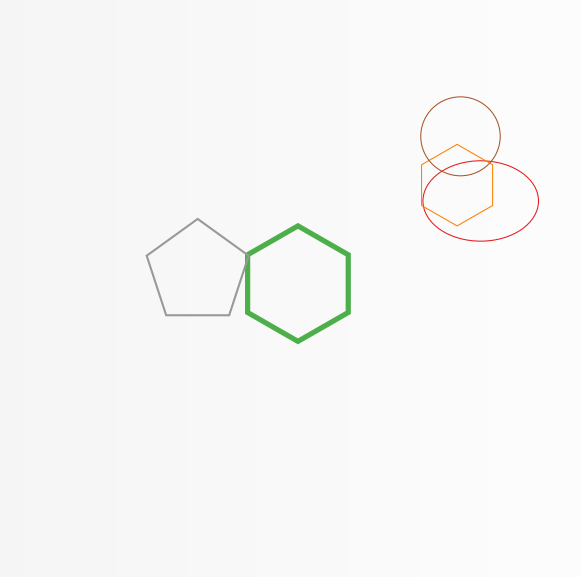[{"shape": "oval", "thickness": 0.5, "radius": 0.5, "center": [0.827, 0.651]}, {"shape": "hexagon", "thickness": 2.5, "radius": 0.5, "center": [0.513, 0.508]}, {"shape": "hexagon", "thickness": 0.5, "radius": 0.35, "center": [0.786, 0.679]}, {"shape": "circle", "thickness": 0.5, "radius": 0.34, "center": [0.792, 0.763]}, {"shape": "pentagon", "thickness": 1, "radius": 0.46, "center": [0.34, 0.528]}]